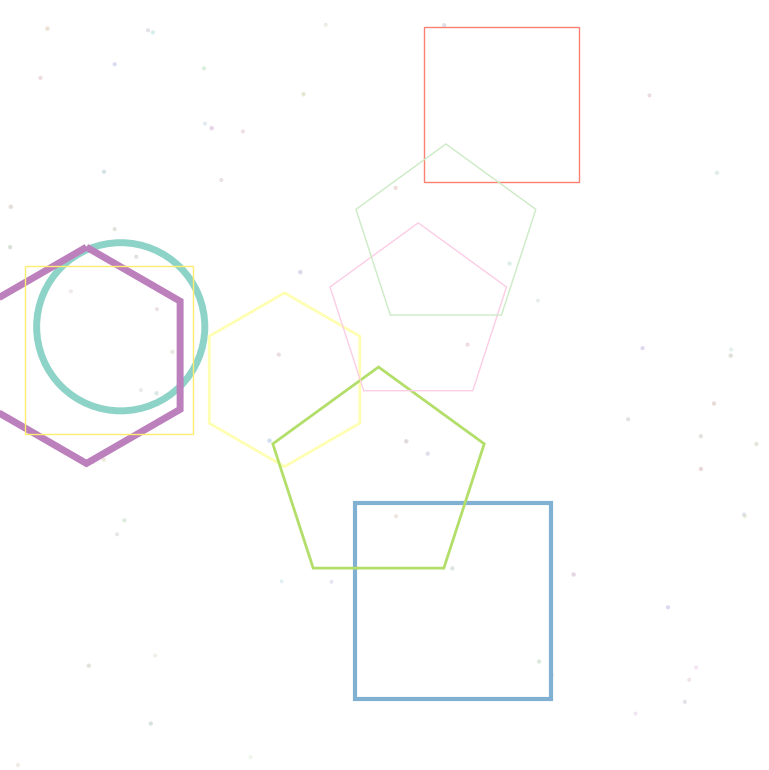[{"shape": "circle", "thickness": 2.5, "radius": 0.55, "center": [0.157, 0.576]}, {"shape": "hexagon", "thickness": 1, "radius": 0.56, "center": [0.37, 0.507]}, {"shape": "square", "thickness": 0.5, "radius": 0.5, "center": [0.651, 0.864]}, {"shape": "square", "thickness": 1.5, "radius": 0.64, "center": [0.589, 0.219]}, {"shape": "pentagon", "thickness": 1, "radius": 0.72, "center": [0.492, 0.379]}, {"shape": "pentagon", "thickness": 0.5, "radius": 0.6, "center": [0.543, 0.59]}, {"shape": "hexagon", "thickness": 2.5, "radius": 0.7, "center": [0.112, 0.539]}, {"shape": "pentagon", "thickness": 0.5, "radius": 0.61, "center": [0.579, 0.69]}, {"shape": "square", "thickness": 0.5, "radius": 0.55, "center": [0.142, 0.546]}]